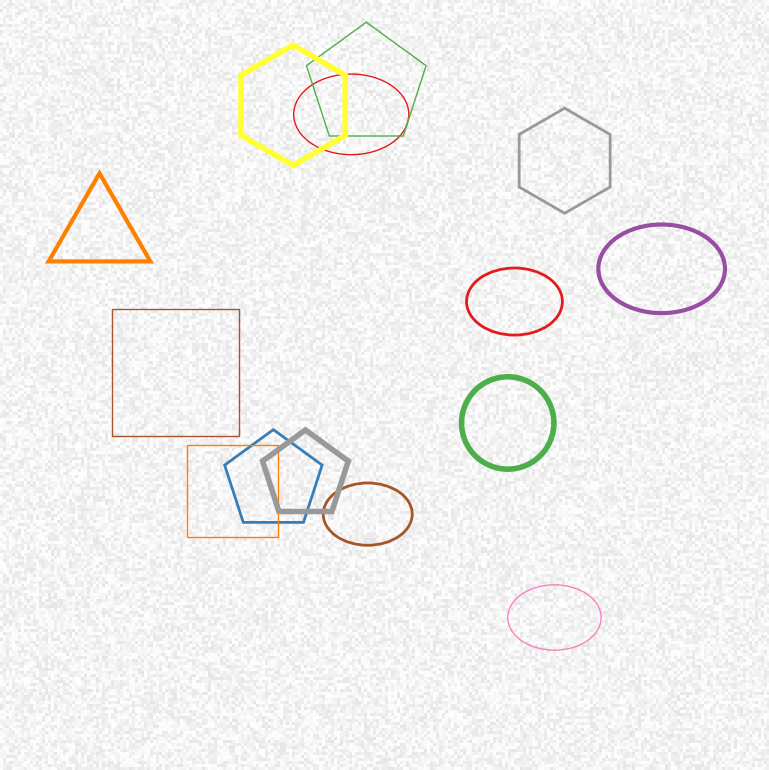[{"shape": "oval", "thickness": 0.5, "radius": 0.37, "center": [0.456, 0.851]}, {"shape": "oval", "thickness": 1, "radius": 0.31, "center": [0.668, 0.608]}, {"shape": "pentagon", "thickness": 1, "radius": 0.33, "center": [0.355, 0.375]}, {"shape": "circle", "thickness": 2, "radius": 0.3, "center": [0.659, 0.451]}, {"shape": "pentagon", "thickness": 0.5, "radius": 0.41, "center": [0.476, 0.889]}, {"shape": "oval", "thickness": 1.5, "radius": 0.41, "center": [0.859, 0.651]}, {"shape": "triangle", "thickness": 1.5, "radius": 0.38, "center": [0.129, 0.699]}, {"shape": "square", "thickness": 0.5, "radius": 0.3, "center": [0.302, 0.362]}, {"shape": "hexagon", "thickness": 2, "radius": 0.39, "center": [0.381, 0.863]}, {"shape": "square", "thickness": 0.5, "radius": 0.41, "center": [0.228, 0.517]}, {"shape": "oval", "thickness": 1, "radius": 0.29, "center": [0.478, 0.332]}, {"shape": "oval", "thickness": 0.5, "radius": 0.3, "center": [0.72, 0.198]}, {"shape": "hexagon", "thickness": 1, "radius": 0.34, "center": [0.733, 0.791]}, {"shape": "pentagon", "thickness": 2, "radius": 0.29, "center": [0.397, 0.383]}]